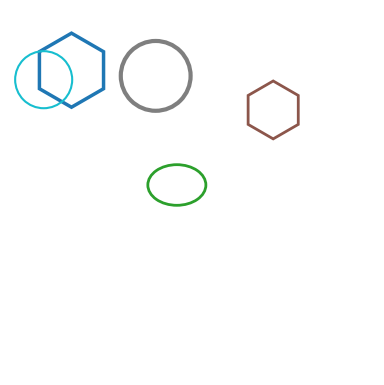[{"shape": "hexagon", "thickness": 2.5, "radius": 0.48, "center": [0.186, 0.818]}, {"shape": "oval", "thickness": 2, "radius": 0.38, "center": [0.459, 0.52]}, {"shape": "hexagon", "thickness": 2, "radius": 0.38, "center": [0.71, 0.714]}, {"shape": "circle", "thickness": 3, "radius": 0.45, "center": [0.404, 0.803]}, {"shape": "circle", "thickness": 1.5, "radius": 0.37, "center": [0.113, 0.793]}]